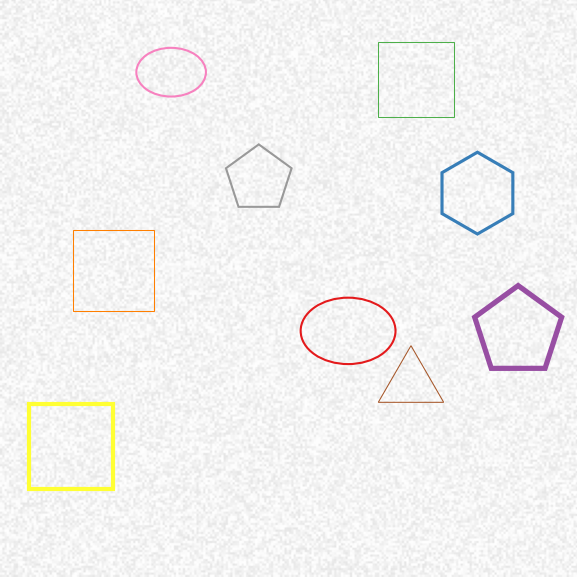[{"shape": "oval", "thickness": 1, "radius": 0.41, "center": [0.603, 0.426]}, {"shape": "hexagon", "thickness": 1.5, "radius": 0.35, "center": [0.827, 0.665]}, {"shape": "square", "thickness": 0.5, "radius": 0.33, "center": [0.721, 0.862]}, {"shape": "pentagon", "thickness": 2.5, "radius": 0.4, "center": [0.897, 0.425]}, {"shape": "square", "thickness": 0.5, "radius": 0.35, "center": [0.197, 0.531]}, {"shape": "square", "thickness": 2, "radius": 0.37, "center": [0.123, 0.226]}, {"shape": "triangle", "thickness": 0.5, "radius": 0.33, "center": [0.712, 0.335]}, {"shape": "oval", "thickness": 1, "radius": 0.3, "center": [0.296, 0.874]}, {"shape": "pentagon", "thickness": 1, "radius": 0.3, "center": [0.448, 0.689]}]